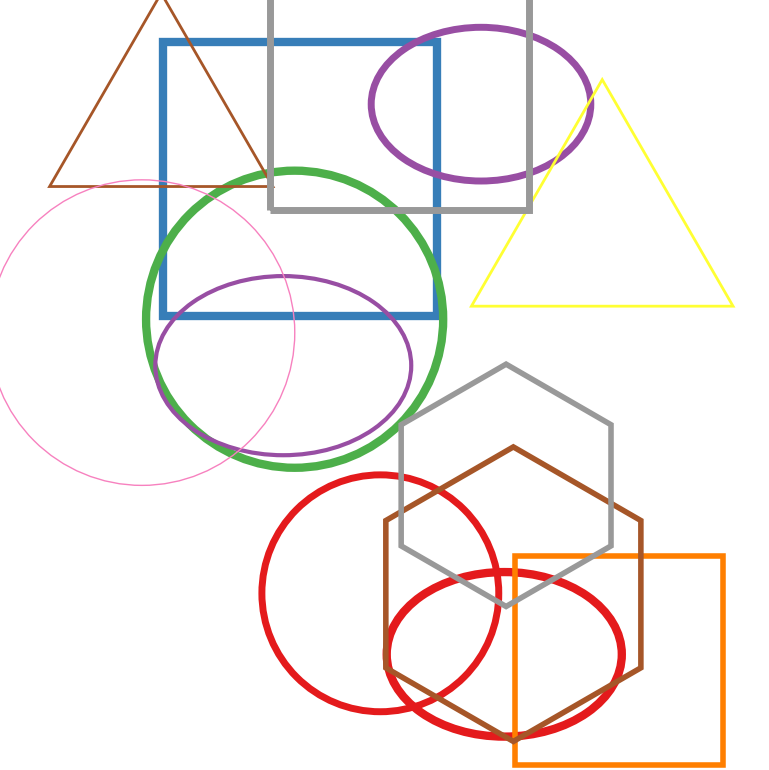[{"shape": "circle", "thickness": 2.5, "radius": 0.77, "center": [0.494, 0.229]}, {"shape": "oval", "thickness": 3, "radius": 0.76, "center": [0.655, 0.15]}, {"shape": "square", "thickness": 3, "radius": 0.89, "center": [0.39, 0.768]}, {"shape": "circle", "thickness": 3, "radius": 0.96, "center": [0.383, 0.585]}, {"shape": "oval", "thickness": 1.5, "radius": 0.83, "center": [0.368, 0.525]}, {"shape": "oval", "thickness": 2.5, "radius": 0.71, "center": [0.625, 0.865]}, {"shape": "square", "thickness": 2, "radius": 0.68, "center": [0.804, 0.143]}, {"shape": "triangle", "thickness": 1, "radius": 0.98, "center": [0.782, 0.7]}, {"shape": "triangle", "thickness": 1, "radius": 0.84, "center": [0.209, 0.841]}, {"shape": "hexagon", "thickness": 2, "radius": 0.96, "center": [0.667, 0.228]}, {"shape": "circle", "thickness": 0.5, "radius": 0.99, "center": [0.184, 0.568]}, {"shape": "square", "thickness": 2.5, "radius": 0.84, "center": [0.519, 0.896]}, {"shape": "hexagon", "thickness": 2, "radius": 0.79, "center": [0.657, 0.37]}]